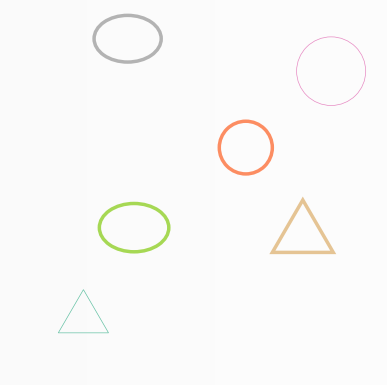[{"shape": "triangle", "thickness": 0.5, "radius": 0.37, "center": [0.215, 0.173]}, {"shape": "circle", "thickness": 2.5, "radius": 0.34, "center": [0.634, 0.617]}, {"shape": "circle", "thickness": 0.5, "radius": 0.45, "center": [0.855, 0.815]}, {"shape": "oval", "thickness": 2.5, "radius": 0.45, "center": [0.346, 0.409]}, {"shape": "triangle", "thickness": 2.5, "radius": 0.45, "center": [0.781, 0.39]}, {"shape": "oval", "thickness": 2.5, "radius": 0.43, "center": [0.329, 0.899]}]